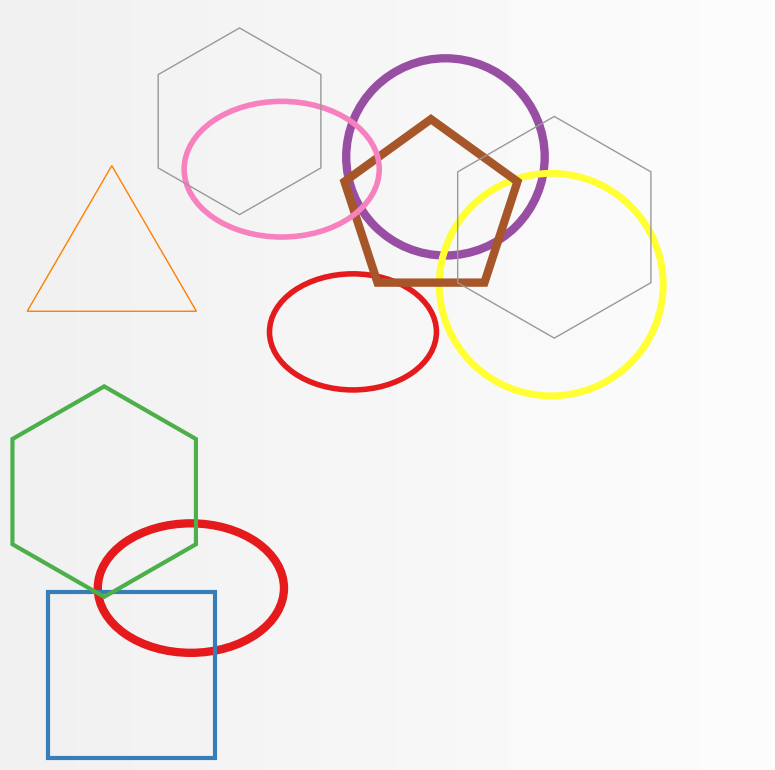[{"shape": "oval", "thickness": 3, "radius": 0.6, "center": [0.246, 0.236]}, {"shape": "oval", "thickness": 2, "radius": 0.54, "center": [0.455, 0.569]}, {"shape": "square", "thickness": 1.5, "radius": 0.54, "center": [0.17, 0.123]}, {"shape": "hexagon", "thickness": 1.5, "radius": 0.68, "center": [0.134, 0.362]}, {"shape": "circle", "thickness": 3, "radius": 0.64, "center": [0.575, 0.796]}, {"shape": "triangle", "thickness": 0.5, "radius": 0.63, "center": [0.144, 0.659]}, {"shape": "circle", "thickness": 2.5, "radius": 0.72, "center": [0.711, 0.63]}, {"shape": "pentagon", "thickness": 3, "radius": 0.59, "center": [0.556, 0.728]}, {"shape": "oval", "thickness": 2, "radius": 0.63, "center": [0.363, 0.78]}, {"shape": "hexagon", "thickness": 0.5, "radius": 0.61, "center": [0.309, 0.843]}, {"shape": "hexagon", "thickness": 0.5, "radius": 0.72, "center": [0.715, 0.705]}]